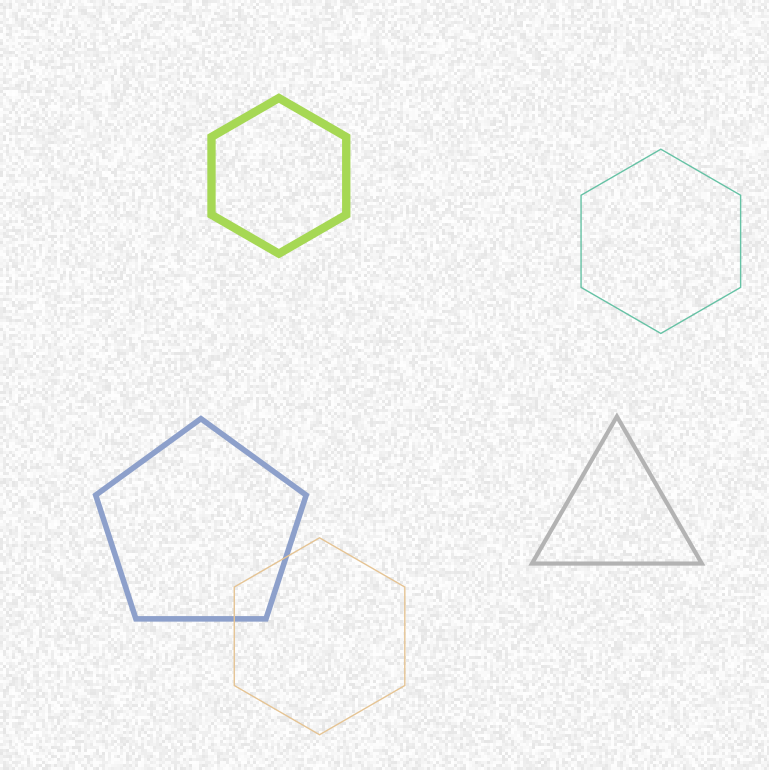[{"shape": "hexagon", "thickness": 0.5, "radius": 0.6, "center": [0.858, 0.687]}, {"shape": "pentagon", "thickness": 2, "radius": 0.72, "center": [0.261, 0.313]}, {"shape": "hexagon", "thickness": 3, "radius": 0.51, "center": [0.362, 0.772]}, {"shape": "hexagon", "thickness": 0.5, "radius": 0.64, "center": [0.415, 0.174]}, {"shape": "triangle", "thickness": 1.5, "radius": 0.64, "center": [0.801, 0.332]}]